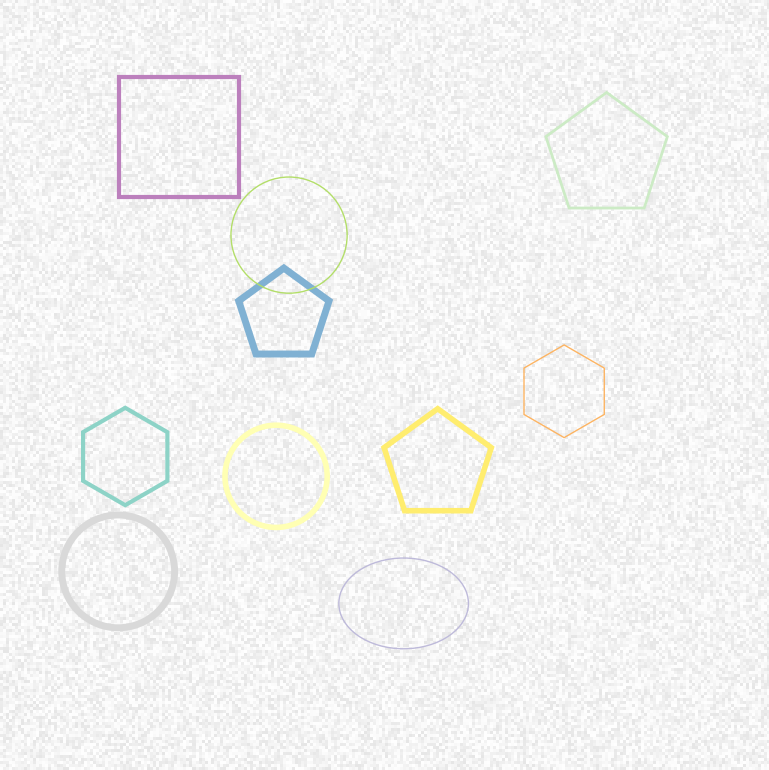[{"shape": "hexagon", "thickness": 1.5, "radius": 0.32, "center": [0.163, 0.407]}, {"shape": "circle", "thickness": 2, "radius": 0.33, "center": [0.359, 0.381]}, {"shape": "oval", "thickness": 0.5, "radius": 0.42, "center": [0.524, 0.216]}, {"shape": "pentagon", "thickness": 2.5, "radius": 0.31, "center": [0.369, 0.59]}, {"shape": "hexagon", "thickness": 0.5, "radius": 0.3, "center": [0.733, 0.492]}, {"shape": "circle", "thickness": 0.5, "radius": 0.38, "center": [0.375, 0.695]}, {"shape": "circle", "thickness": 2.5, "radius": 0.37, "center": [0.154, 0.258]}, {"shape": "square", "thickness": 1.5, "radius": 0.39, "center": [0.233, 0.822]}, {"shape": "pentagon", "thickness": 1, "radius": 0.41, "center": [0.788, 0.797]}, {"shape": "pentagon", "thickness": 2, "radius": 0.37, "center": [0.568, 0.396]}]